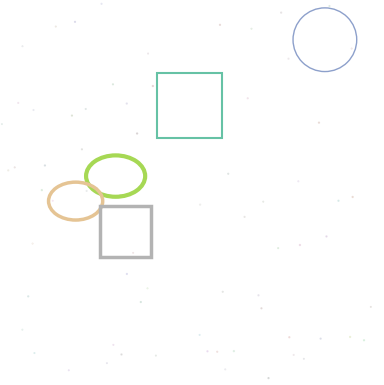[{"shape": "square", "thickness": 1.5, "radius": 0.42, "center": [0.492, 0.726]}, {"shape": "circle", "thickness": 1, "radius": 0.41, "center": [0.844, 0.897]}, {"shape": "oval", "thickness": 3, "radius": 0.38, "center": [0.3, 0.543]}, {"shape": "oval", "thickness": 2.5, "radius": 0.35, "center": [0.196, 0.478]}, {"shape": "square", "thickness": 2.5, "radius": 0.33, "center": [0.327, 0.399]}]